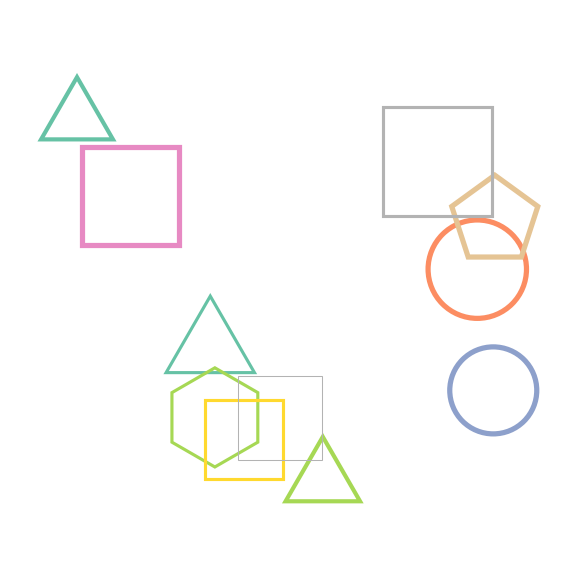[{"shape": "triangle", "thickness": 2, "radius": 0.36, "center": [0.133, 0.794]}, {"shape": "triangle", "thickness": 1.5, "radius": 0.44, "center": [0.364, 0.398]}, {"shape": "circle", "thickness": 2.5, "radius": 0.43, "center": [0.826, 0.533]}, {"shape": "circle", "thickness": 2.5, "radius": 0.38, "center": [0.854, 0.323]}, {"shape": "square", "thickness": 2.5, "radius": 0.42, "center": [0.226, 0.66]}, {"shape": "hexagon", "thickness": 1.5, "radius": 0.43, "center": [0.372, 0.276]}, {"shape": "triangle", "thickness": 2, "radius": 0.37, "center": [0.559, 0.168]}, {"shape": "square", "thickness": 1.5, "radius": 0.34, "center": [0.423, 0.238]}, {"shape": "pentagon", "thickness": 2.5, "radius": 0.39, "center": [0.857, 0.617]}, {"shape": "square", "thickness": 1.5, "radius": 0.47, "center": [0.757, 0.719]}, {"shape": "square", "thickness": 0.5, "radius": 0.36, "center": [0.486, 0.275]}]